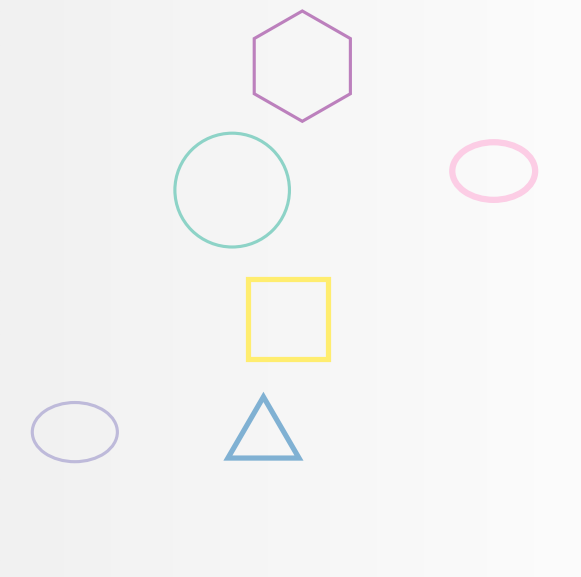[{"shape": "circle", "thickness": 1.5, "radius": 0.49, "center": [0.399, 0.67]}, {"shape": "oval", "thickness": 1.5, "radius": 0.37, "center": [0.129, 0.251]}, {"shape": "triangle", "thickness": 2.5, "radius": 0.35, "center": [0.453, 0.241]}, {"shape": "oval", "thickness": 3, "radius": 0.36, "center": [0.849, 0.703]}, {"shape": "hexagon", "thickness": 1.5, "radius": 0.48, "center": [0.52, 0.885]}, {"shape": "square", "thickness": 2.5, "radius": 0.34, "center": [0.495, 0.447]}]